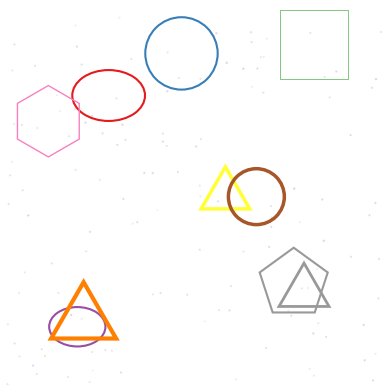[{"shape": "oval", "thickness": 1.5, "radius": 0.47, "center": [0.282, 0.752]}, {"shape": "circle", "thickness": 1.5, "radius": 0.47, "center": [0.471, 0.861]}, {"shape": "square", "thickness": 0.5, "radius": 0.44, "center": [0.816, 0.884]}, {"shape": "oval", "thickness": 1.5, "radius": 0.37, "center": [0.201, 0.151]}, {"shape": "triangle", "thickness": 3, "radius": 0.49, "center": [0.217, 0.17]}, {"shape": "triangle", "thickness": 2.5, "radius": 0.36, "center": [0.585, 0.494]}, {"shape": "circle", "thickness": 2.5, "radius": 0.36, "center": [0.666, 0.489]}, {"shape": "hexagon", "thickness": 1, "radius": 0.46, "center": [0.126, 0.685]}, {"shape": "pentagon", "thickness": 1.5, "radius": 0.46, "center": [0.763, 0.264]}, {"shape": "triangle", "thickness": 2, "radius": 0.38, "center": [0.79, 0.242]}]